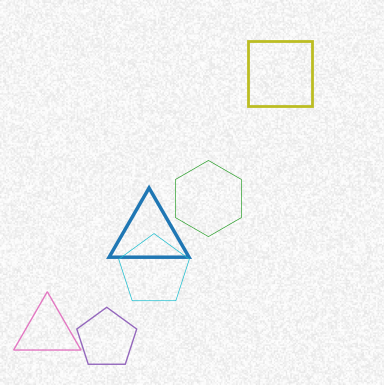[{"shape": "triangle", "thickness": 2.5, "radius": 0.6, "center": [0.387, 0.392]}, {"shape": "hexagon", "thickness": 0.5, "radius": 0.49, "center": [0.541, 0.484]}, {"shape": "pentagon", "thickness": 1, "radius": 0.41, "center": [0.277, 0.12]}, {"shape": "triangle", "thickness": 1, "radius": 0.51, "center": [0.123, 0.141]}, {"shape": "square", "thickness": 2, "radius": 0.42, "center": [0.727, 0.809]}, {"shape": "pentagon", "thickness": 0.5, "radius": 0.48, "center": [0.4, 0.297]}]